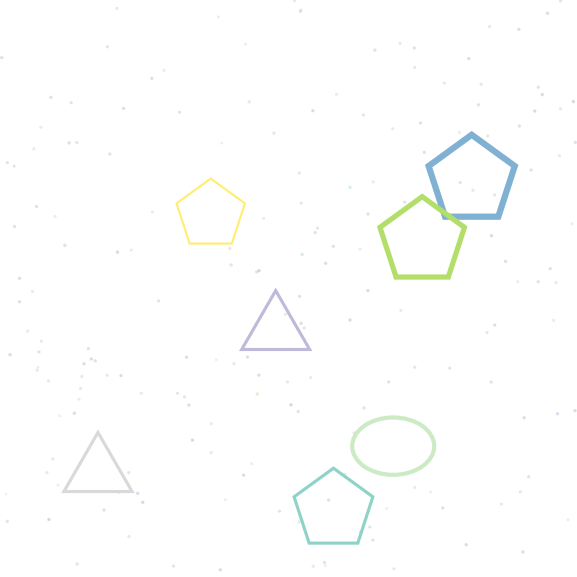[{"shape": "pentagon", "thickness": 1.5, "radius": 0.36, "center": [0.577, 0.117]}, {"shape": "triangle", "thickness": 1.5, "radius": 0.34, "center": [0.477, 0.428]}, {"shape": "pentagon", "thickness": 3, "radius": 0.39, "center": [0.817, 0.687]}, {"shape": "pentagon", "thickness": 2.5, "radius": 0.38, "center": [0.731, 0.582]}, {"shape": "triangle", "thickness": 1.5, "radius": 0.34, "center": [0.17, 0.182]}, {"shape": "oval", "thickness": 2, "radius": 0.35, "center": [0.681, 0.227]}, {"shape": "pentagon", "thickness": 1, "radius": 0.31, "center": [0.365, 0.628]}]